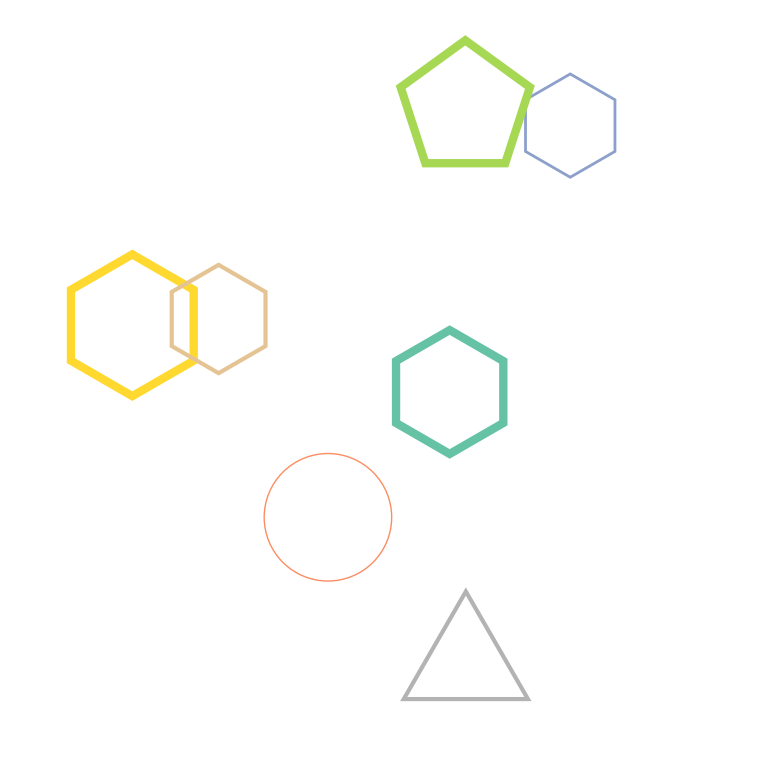[{"shape": "hexagon", "thickness": 3, "radius": 0.4, "center": [0.584, 0.491]}, {"shape": "circle", "thickness": 0.5, "radius": 0.41, "center": [0.426, 0.328]}, {"shape": "hexagon", "thickness": 1, "radius": 0.34, "center": [0.741, 0.837]}, {"shape": "pentagon", "thickness": 3, "radius": 0.44, "center": [0.604, 0.859]}, {"shape": "hexagon", "thickness": 3, "radius": 0.46, "center": [0.172, 0.578]}, {"shape": "hexagon", "thickness": 1.5, "radius": 0.35, "center": [0.284, 0.586]}, {"shape": "triangle", "thickness": 1.5, "radius": 0.47, "center": [0.605, 0.139]}]